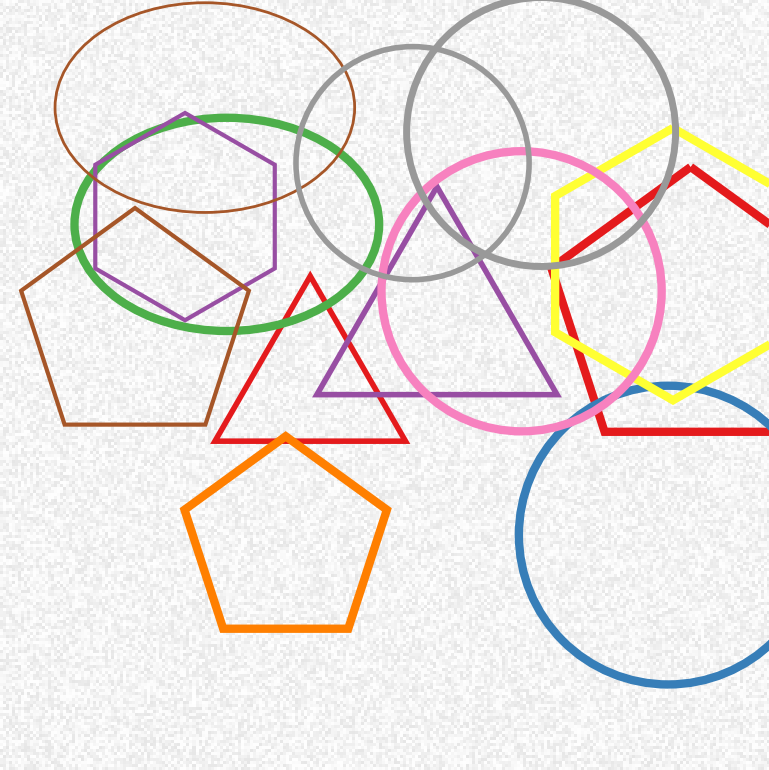[{"shape": "pentagon", "thickness": 3, "radius": 0.95, "center": [0.897, 0.593]}, {"shape": "triangle", "thickness": 2, "radius": 0.71, "center": [0.403, 0.498]}, {"shape": "circle", "thickness": 3, "radius": 0.97, "center": [0.868, 0.305]}, {"shape": "oval", "thickness": 3, "radius": 0.99, "center": [0.295, 0.709]}, {"shape": "triangle", "thickness": 2, "radius": 0.9, "center": [0.567, 0.578]}, {"shape": "hexagon", "thickness": 1.5, "radius": 0.67, "center": [0.24, 0.719]}, {"shape": "pentagon", "thickness": 3, "radius": 0.69, "center": [0.371, 0.295]}, {"shape": "hexagon", "thickness": 3, "radius": 0.88, "center": [0.874, 0.657]}, {"shape": "pentagon", "thickness": 1.5, "radius": 0.78, "center": [0.175, 0.574]}, {"shape": "oval", "thickness": 1, "radius": 0.97, "center": [0.266, 0.86]}, {"shape": "circle", "thickness": 3, "radius": 0.91, "center": [0.677, 0.622]}, {"shape": "circle", "thickness": 2.5, "radius": 0.87, "center": [0.703, 0.829]}, {"shape": "circle", "thickness": 2, "radius": 0.76, "center": [0.536, 0.788]}]